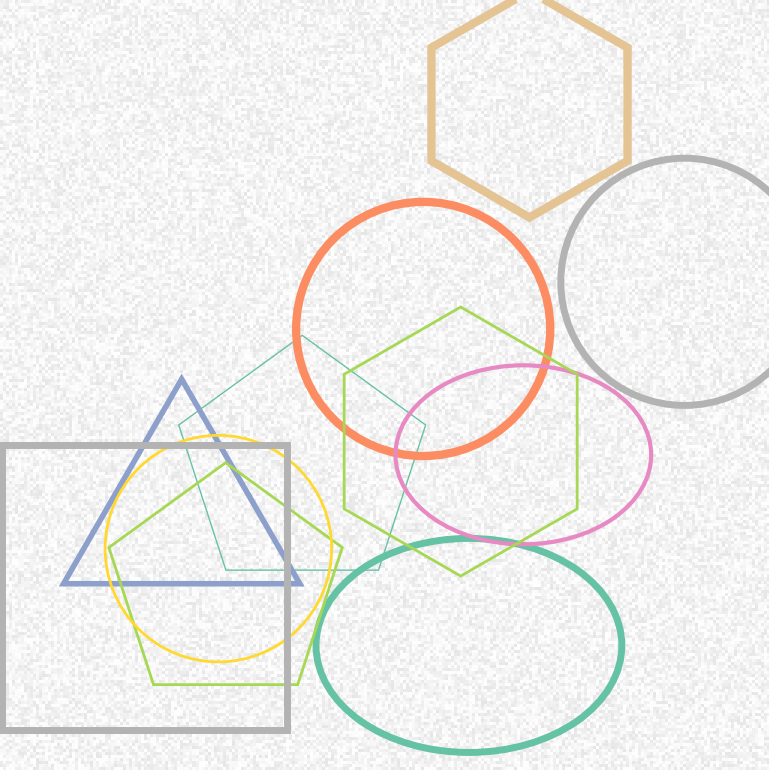[{"shape": "pentagon", "thickness": 0.5, "radius": 0.84, "center": [0.392, 0.396]}, {"shape": "oval", "thickness": 2.5, "radius": 0.99, "center": [0.609, 0.162]}, {"shape": "circle", "thickness": 3, "radius": 0.83, "center": [0.55, 0.573]}, {"shape": "triangle", "thickness": 2, "radius": 0.89, "center": [0.236, 0.33]}, {"shape": "oval", "thickness": 1.5, "radius": 0.83, "center": [0.68, 0.409]}, {"shape": "pentagon", "thickness": 1, "radius": 0.8, "center": [0.293, 0.24]}, {"shape": "hexagon", "thickness": 1, "radius": 0.87, "center": [0.598, 0.427]}, {"shape": "circle", "thickness": 1, "radius": 0.74, "center": [0.284, 0.287]}, {"shape": "hexagon", "thickness": 3, "radius": 0.74, "center": [0.688, 0.865]}, {"shape": "circle", "thickness": 2.5, "radius": 0.8, "center": [0.889, 0.634]}, {"shape": "square", "thickness": 2.5, "radius": 0.93, "center": [0.188, 0.237]}]